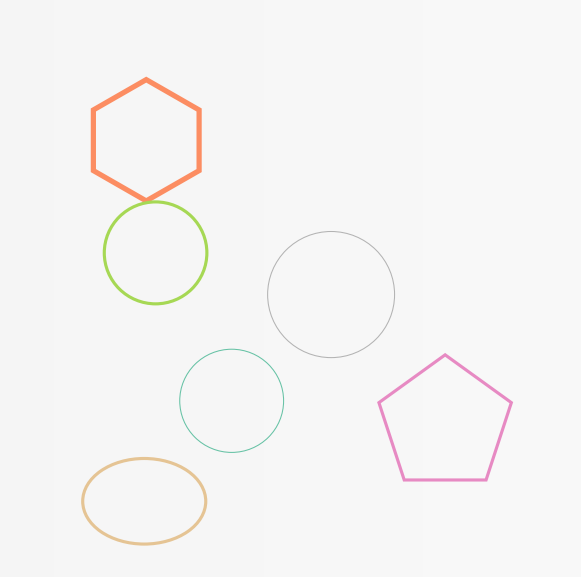[{"shape": "circle", "thickness": 0.5, "radius": 0.45, "center": [0.399, 0.305]}, {"shape": "hexagon", "thickness": 2.5, "radius": 0.53, "center": [0.252, 0.756]}, {"shape": "pentagon", "thickness": 1.5, "radius": 0.6, "center": [0.766, 0.265]}, {"shape": "circle", "thickness": 1.5, "radius": 0.44, "center": [0.268, 0.561]}, {"shape": "oval", "thickness": 1.5, "radius": 0.53, "center": [0.248, 0.131]}, {"shape": "circle", "thickness": 0.5, "radius": 0.55, "center": [0.57, 0.489]}]